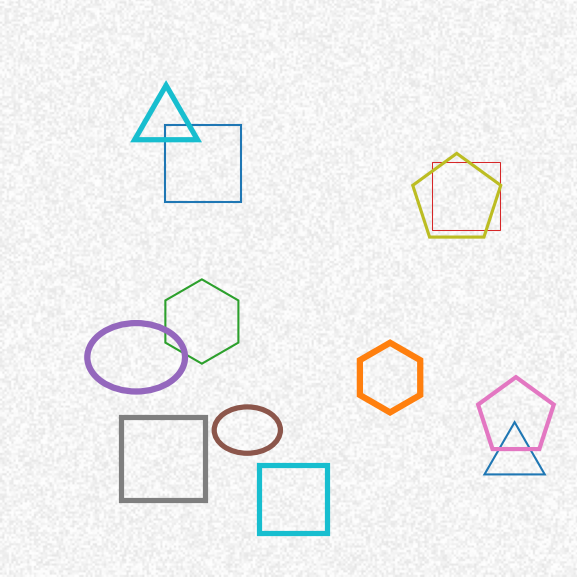[{"shape": "triangle", "thickness": 1, "radius": 0.3, "center": [0.891, 0.208]}, {"shape": "square", "thickness": 1, "radius": 0.33, "center": [0.351, 0.717]}, {"shape": "hexagon", "thickness": 3, "radius": 0.3, "center": [0.675, 0.345]}, {"shape": "hexagon", "thickness": 1, "radius": 0.37, "center": [0.35, 0.442]}, {"shape": "square", "thickness": 0.5, "radius": 0.29, "center": [0.807, 0.659]}, {"shape": "oval", "thickness": 3, "radius": 0.42, "center": [0.236, 0.38]}, {"shape": "oval", "thickness": 2.5, "radius": 0.29, "center": [0.428, 0.254]}, {"shape": "pentagon", "thickness": 2, "radius": 0.34, "center": [0.893, 0.277]}, {"shape": "square", "thickness": 2.5, "radius": 0.36, "center": [0.282, 0.205]}, {"shape": "pentagon", "thickness": 1.5, "radius": 0.4, "center": [0.791, 0.653]}, {"shape": "triangle", "thickness": 2.5, "radius": 0.31, "center": [0.288, 0.789]}, {"shape": "square", "thickness": 2.5, "radius": 0.3, "center": [0.507, 0.135]}]